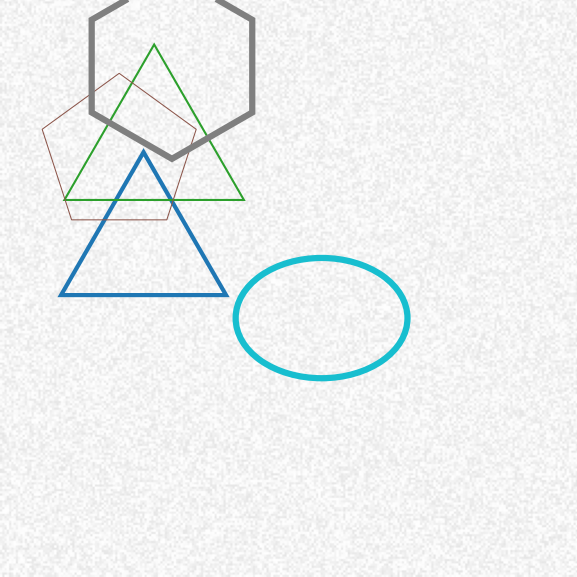[{"shape": "triangle", "thickness": 2, "radius": 0.82, "center": [0.249, 0.571]}, {"shape": "triangle", "thickness": 1, "radius": 0.9, "center": [0.267, 0.743]}, {"shape": "pentagon", "thickness": 0.5, "radius": 0.7, "center": [0.206, 0.732]}, {"shape": "hexagon", "thickness": 3, "radius": 0.8, "center": [0.298, 0.885]}, {"shape": "oval", "thickness": 3, "radius": 0.74, "center": [0.557, 0.448]}]